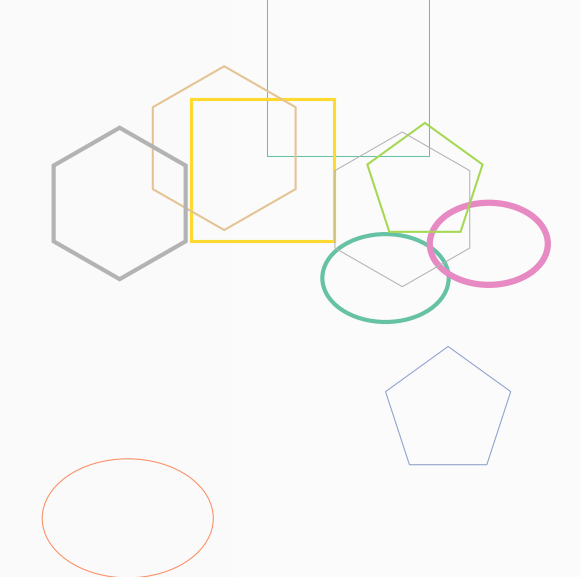[{"shape": "oval", "thickness": 2, "radius": 0.54, "center": [0.663, 0.518]}, {"shape": "square", "thickness": 0.5, "radius": 0.7, "center": [0.598, 0.869]}, {"shape": "oval", "thickness": 0.5, "radius": 0.74, "center": [0.22, 0.102]}, {"shape": "pentagon", "thickness": 0.5, "radius": 0.57, "center": [0.771, 0.286]}, {"shape": "oval", "thickness": 3, "radius": 0.51, "center": [0.841, 0.577]}, {"shape": "pentagon", "thickness": 1, "radius": 0.52, "center": [0.731, 0.682]}, {"shape": "square", "thickness": 1.5, "radius": 0.62, "center": [0.452, 0.704]}, {"shape": "hexagon", "thickness": 1, "radius": 0.71, "center": [0.386, 0.743]}, {"shape": "hexagon", "thickness": 0.5, "radius": 0.67, "center": [0.692, 0.637]}, {"shape": "hexagon", "thickness": 2, "radius": 0.66, "center": [0.206, 0.647]}]